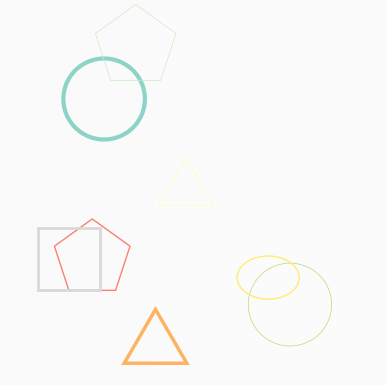[{"shape": "circle", "thickness": 3, "radius": 0.53, "center": [0.269, 0.743]}, {"shape": "triangle", "thickness": 0.5, "radius": 0.41, "center": [0.48, 0.508]}, {"shape": "pentagon", "thickness": 1, "radius": 0.51, "center": [0.238, 0.329]}, {"shape": "triangle", "thickness": 2.5, "radius": 0.47, "center": [0.401, 0.103]}, {"shape": "circle", "thickness": 0.5, "radius": 0.54, "center": [0.748, 0.209]}, {"shape": "square", "thickness": 2, "radius": 0.4, "center": [0.177, 0.327]}, {"shape": "pentagon", "thickness": 0.5, "radius": 0.55, "center": [0.35, 0.879]}, {"shape": "oval", "thickness": 1, "radius": 0.4, "center": [0.692, 0.279]}]